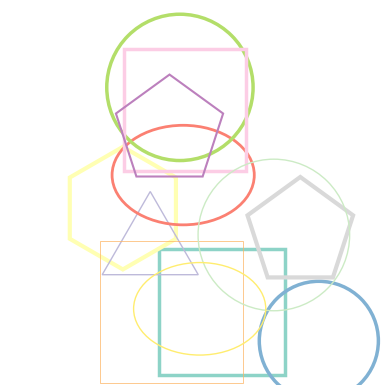[{"shape": "square", "thickness": 2.5, "radius": 0.82, "center": [0.576, 0.19]}, {"shape": "hexagon", "thickness": 3, "radius": 0.8, "center": [0.319, 0.459]}, {"shape": "triangle", "thickness": 1, "radius": 0.72, "center": [0.39, 0.359]}, {"shape": "oval", "thickness": 2, "radius": 0.92, "center": [0.476, 0.545]}, {"shape": "circle", "thickness": 2.5, "radius": 0.77, "center": [0.828, 0.115]}, {"shape": "square", "thickness": 0.5, "radius": 0.92, "center": [0.445, 0.189]}, {"shape": "circle", "thickness": 2.5, "radius": 0.95, "center": [0.467, 0.773]}, {"shape": "square", "thickness": 2.5, "radius": 0.79, "center": [0.481, 0.714]}, {"shape": "pentagon", "thickness": 3, "radius": 0.72, "center": [0.78, 0.396]}, {"shape": "pentagon", "thickness": 1.5, "radius": 0.73, "center": [0.44, 0.66]}, {"shape": "circle", "thickness": 1, "radius": 0.98, "center": [0.711, 0.39]}, {"shape": "oval", "thickness": 1, "radius": 0.86, "center": [0.519, 0.198]}]